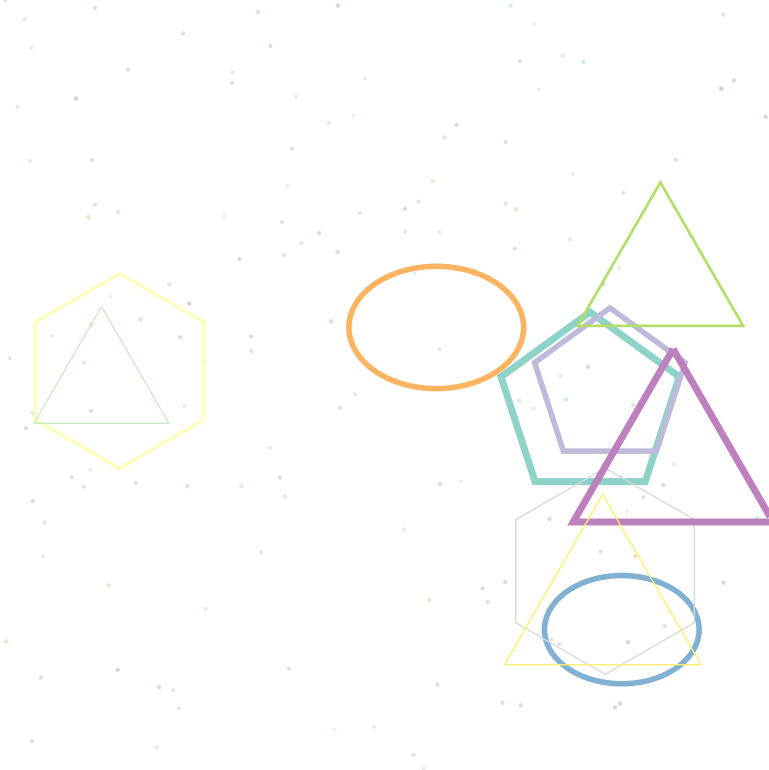[{"shape": "pentagon", "thickness": 2.5, "radius": 0.61, "center": [0.766, 0.473]}, {"shape": "hexagon", "thickness": 1, "radius": 0.63, "center": [0.155, 0.518]}, {"shape": "pentagon", "thickness": 2, "radius": 0.51, "center": [0.792, 0.497]}, {"shape": "oval", "thickness": 2, "radius": 0.5, "center": [0.808, 0.182]}, {"shape": "oval", "thickness": 2, "radius": 0.57, "center": [0.567, 0.575]}, {"shape": "triangle", "thickness": 1, "radius": 0.62, "center": [0.858, 0.639]}, {"shape": "hexagon", "thickness": 0.5, "radius": 0.67, "center": [0.786, 0.258]}, {"shape": "triangle", "thickness": 2.5, "radius": 0.75, "center": [0.874, 0.397]}, {"shape": "triangle", "thickness": 0.5, "radius": 0.51, "center": [0.132, 0.501]}, {"shape": "triangle", "thickness": 0.5, "radius": 0.74, "center": [0.783, 0.21]}]